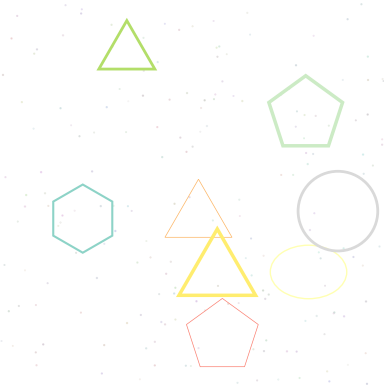[{"shape": "hexagon", "thickness": 1.5, "radius": 0.44, "center": [0.215, 0.432]}, {"shape": "oval", "thickness": 1, "radius": 0.5, "center": [0.801, 0.294]}, {"shape": "pentagon", "thickness": 0.5, "radius": 0.49, "center": [0.578, 0.127]}, {"shape": "triangle", "thickness": 0.5, "radius": 0.5, "center": [0.516, 0.434]}, {"shape": "triangle", "thickness": 2, "radius": 0.42, "center": [0.329, 0.863]}, {"shape": "circle", "thickness": 2, "radius": 0.52, "center": [0.878, 0.452]}, {"shape": "pentagon", "thickness": 2.5, "radius": 0.5, "center": [0.794, 0.703]}, {"shape": "triangle", "thickness": 2.5, "radius": 0.57, "center": [0.564, 0.29]}]